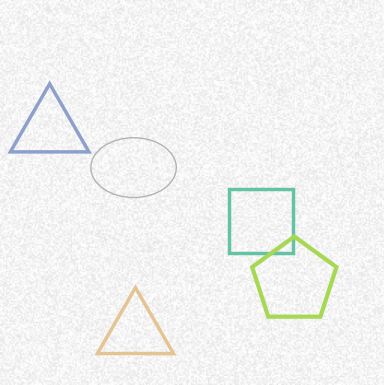[{"shape": "square", "thickness": 2.5, "radius": 0.41, "center": [0.678, 0.426]}, {"shape": "triangle", "thickness": 2.5, "radius": 0.59, "center": [0.129, 0.664]}, {"shape": "pentagon", "thickness": 3, "radius": 0.58, "center": [0.764, 0.271]}, {"shape": "triangle", "thickness": 2.5, "radius": 0.57, "center": [0.352, 0.139]}, {"shape": "oval", "thickness": 1, "radius": 0.55, "center": [0.347, 0.565]}]